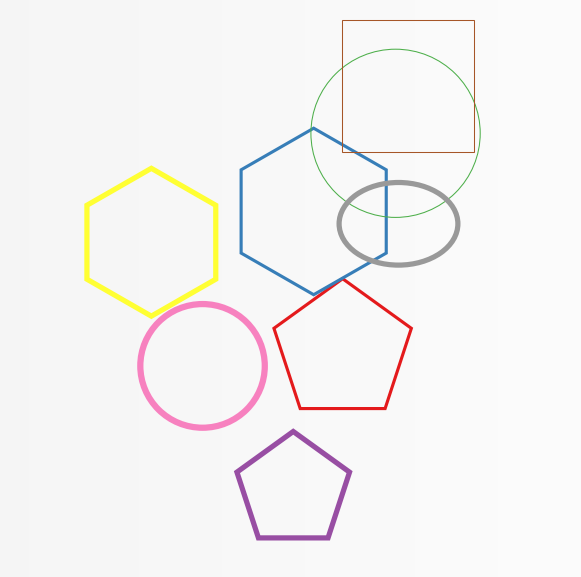[{"shape": "pentagon", "thickness": 1.5, "radius": 0.62, "center": [0.589, 0.392]}, {"shape": "hexagon", "thickness": 1.5, "radius": 0.72, "center": [0.54, 0.633]}, {"shape": "circle", "thickness": 0.5, "radius": 0.73, "center": [0.681, 0.768]}, {"shape": "pentagon", "thickness": 2.5, "radius": 0.51, "center": [0.504, 0.15]}, {"shape": "hexagon", "thickness": 2.5, "radius": 0.64, "center": [0.26, 0.58]}, {"shape": "square", "thickness": 0.5, "radius": 0.57, "center": [0.702, 0.851]}, {"shape": "circle", "thickness": 3, "radius": 0.54, "center": [0.348, 0.366]}, {"shape": "oval", "thickness": 2.5, "radius": 0.51, "center": [0.686, 0.612]}]